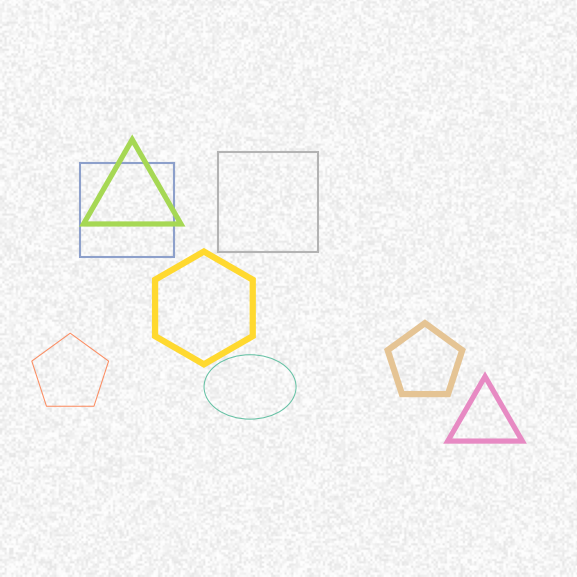[{"shape": "oval", "thickness": 0.5, "radius": 0.4, "center": [0.433, 0.329]}, {"shape": "pentagon", "thickness": 0.5, "radius": 0.35, "center": [0.122, 0.352]}, {"shape": "square", "thickness": 1, "radius": 0.41, "center": [0.22, 0.636]}, {"shape": "triangle", "thickness": 2.5, "radius": 0.37, "center": [0.84, 0.273]}, {"shape": "triangle", "thickness": 2.5, "radius": 0.49, "center": [0.229, 0.66]}, {"shape": "hexagon", "thickness": 3, "radius": 0.49, "center": [0.353, 0.466]}, {"shape": "pentagon", "thickness": 3, "radius": 0.34, "center": [0.736, 0.372]}, {"shape": "square", "thickness": 1, "radius": 0.43, "center": [0.464, 0.65]}]